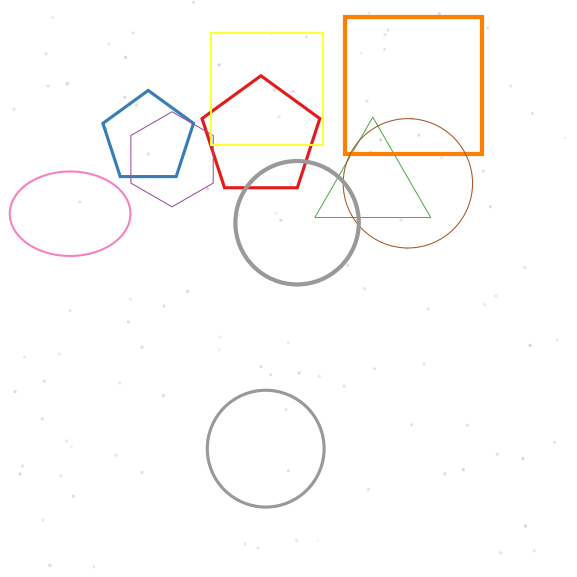[{"shape": "pentagon", "thickness": 1.5, "radius": 0.54, "center": [0.452, 0.761]}, {"shape": "pentagon", "thickness": 1.5, "radius": 0.41, "center": [0.257, 0.76]}, {"shape": "triangle", "thickness": 0.5, "radius": 0.58, "center": [0.646, 0.68]}, {"shape": "hexagon", "thickness": 0.5, "radius": 0.41, "center": [0.298, 0.723]}, {"shape": "square", "thickness": 2, "radius": 0.59, "center": [0.717, 0.851]}, {"shape": "square", "thickness": 1, "radius": 0.48, "center": [0.463, 0.845]}, {"shape": "circle", "thickness": 0.5, "radius": 0.56, "center": [0.706, 0.682]}, {"shape": "oval", "thickness": 1, "radius": 0.52, "center": [0.121, 0.629]}, {"shape": "circle", "thickness": 1.5, "radius": 0.51, "center": [0.46, 0.222]}, {"shape": "circle", "thickness": 2, "radius": 0.53, "center": [0.514, 0.613]}]